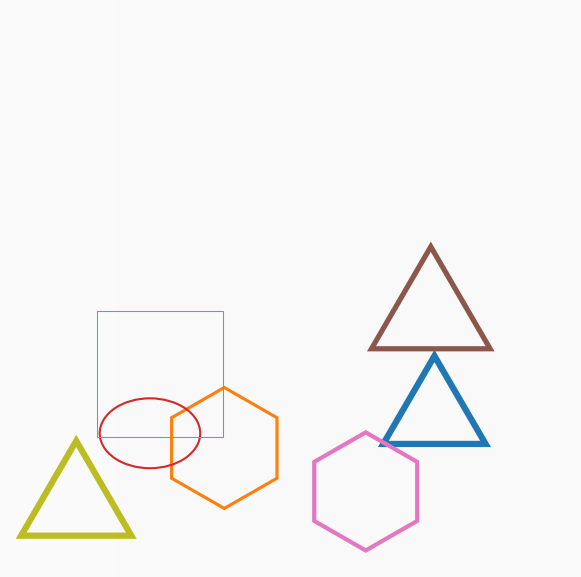[{"shape": "triangle", "thickness": 3, "radius": 0.51, "center": [0.747, 0.281]}, {"shape": "hexagon", "thickness": 1.5, "radius": 0.52, "center": [0.386, 0.223]}, {"shape": "oval", "thickness": 1, "radius": 0.43, "center": [0.258, 0.249]}, {"shape": "triangle", "thickness": 2.5, "radius": 0.59, "center": [0.741, 0.454]}, {"shape": "hexagon", "thickness": 2, "radius": 0.51, "center": [0.629, 0.148]}, {"shape": "triangle", "thickness": 3, "radius": 0.55, "center": [0.131, 0.126]}, {"shape": "square", "thickness": 0.5, "radius": 0.54, "center": [0.276, 0.351]}]